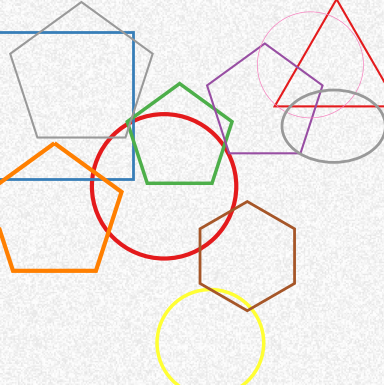[{"shape": "triangle", "thickness": 1.5, "radius": 0.93, "center": [0.874, 0.816]}, {"shape": "circle", "thickness": 3, "radius": 0.94, "center": [0.426, 0.516]}, {"shape": "square", "thickness": 2, "radius": 0.95, "center": [0.155, 0.726]}, {"shape": "pentagon", "thickness": 2.5, "radius": 0.72, "center": [0.467, 0.64]}, {"shape": "pentagon", "thickness": 1.5, "radius": 0.79, "center": [0.688, 0.729]}, {"shape": "pentagon", "thickness": 3, "radius": 0.92, "center": [0.141, 0.445]}, {"shape": "circle", "thickness": 2.5, "radius": 0.69, "center": [0.546, 0.109]}, {"shape": "hexagon", "thickness": 2, "radius": 0.71, "center": [0.642, 0.335]}, {"shape": "circle", "thickness": 0.5, "radius": 0.69, "center": [0.806, 0.832]}, {"shape": "oval", "thickness": 2, "radius": 0.67, "center": [0.867, 0.672]}, {"shape": "pentagon", "thickness": 1.5, "radius": 0.97, "center": [0.212, 0.8]}]